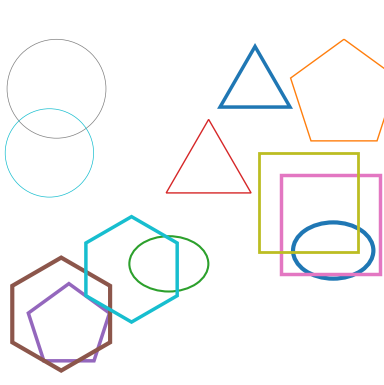[{"shape": "triangle", "thickness": 2.5, "radius": 0.52, "center": [0.662, 0.774]}, {"shape": "oval", "thickness": 3, "radius": 0.52, "center": [0.865, 0.349]}, {"shape": "pentagon", "thickness": 1, "radius": 0.73, "center": [0.894, 0.752]}, {"shape": "oval", "thickness": 1.5, "radius": 0.51, "center": [0.439, 0.315]}, {"shape": "triangle", "thickness": 1, "radius": 0.64, "center": [0.542, 0.563]}, {"shape": "pentagon", "thickness": 2.5, "radius": 0.55, "center": [0.179, 0.152]}, {"shape": "hexagon", "thickness": 3, "radius": 0.73, "center": [0.159, 0.184]}, {"shape": "square", "thickness": 2.5, "radius": 0.65, "center": [0.858, 0.417]}, {"shape": "circle", "thickness": 0.5, "radius": 0.64, "center": [0.147, 0.769]}, {"shape": "square", "thickness": 2, "radius": 0.64, "center": [0.802, 0.475]}, {"shape": "circle", "thickness": 0.5, "radius": 0.57, "center": [0.128, 0.603]}, {"shape": "hexagon", "thickness": 2.5, "radius": 0.68, "center": [0.342, 0.3]}]